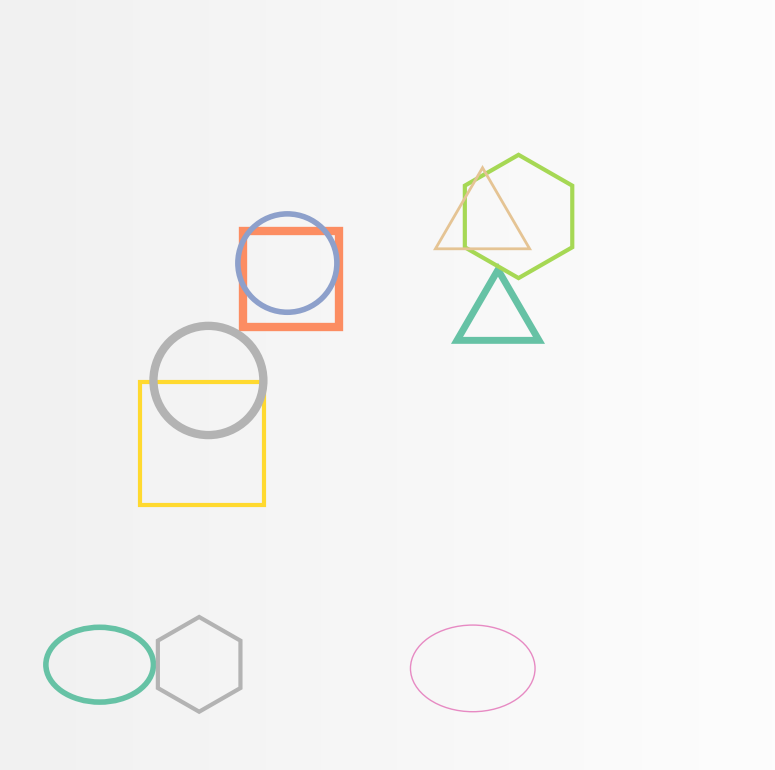[{"shape": "triangle", "thickness": 2.5, "radius": 0.31, "center": [0.643, 0.589]}, {"shape": "oval", "thickness": 2, "radius": 0.35, "center": [0.129, 0.137]}, {"shape": "square", "thickness": 3, "radius": 0.31, "center": [0.376, 0.638]}, {"shape": "circle", "thickness": 2, "radius": 0.32, "center": [0.371, 0.658]}, {"shape": "oval", "thickness": 0.5, "radius": 0.4, "center": [0.61, 0.132]}, {"shape": "hexagon", "thickness": 1.5, "radius": 0.4, "center": [0.669, 0.719]}, {"shape": "square", "thickness": 1.5, "radius": 0.4, "center": [0.261, 0.424]}, {"shape": "triangle", "thickness": 1, "radius": 0.35, "center": [0.623, 0.712]}, {"shape": "circle", "thickness": 3, "radius": 0.35, "center": [0.269, 0.506]}, {"shape": "hexagon", "thickness": 1.5, "radius": 0.31, "center": [0.257, 0.137]}]